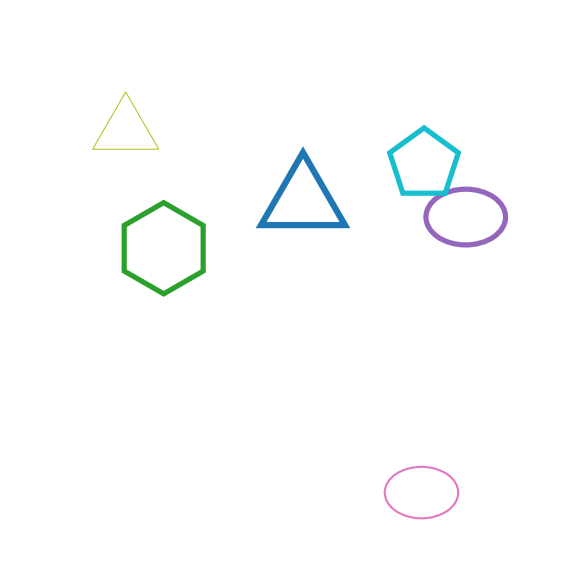[{"shape": "triangle", "thickness": 3, "radius": 0.42, "center": [0.525, 0.651]}, {"shape": "hexagon", "thickness": 2.5, "radius": 0.39, "center": [0.283, 0.569]}, {"shape": "oval", "thickness": 2.5, "radius": 0.34, "center": [0.806, 0.623]}, {"shape": "oval", "thickness": 1, "radius": 0.32, "center": [0.73, 0.146]}, {"shape": "triangle", "thickness": 0.5, "radius": 0.33, "center": [0.218, 0.774]}, {"shape": "pentagon", "thickness": 2.5, "radius": 0.31, "center": [0.734, 0.715]}]